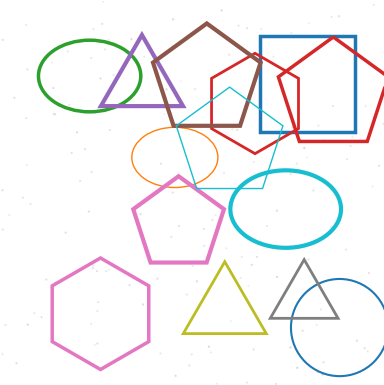[{"shape": "square", "thickness": 2.5, "radius": 0.62, "center": [0.799, 0.782]}, {"shape": "circle", "thickness": 1.5, "radius": 0.63, "center": [0.882, 0.149]}, {"shape": "oval", "thickness": 1, "radius": 0.56, "center": [0.454, 0.591]}, {"shape": "oval", "thickness": 2.5, "radius": 0.66, "center": [0.233, 0.803]}, {"shape": "pentagon", "thickness": 2.5, "radius": 0.75, "center": [0.866, 0.754]}, {"shape": "hexagon", "thickness": 2, "radius": 0.65, "center": [0.662, 0.731]}, {"shape": "triangle", "thickness": 3, "radius": 0.62, "center": [0.369, 0.786]}, {"shape": "pentagon", "thickness": 3, "radius": 0.73, "center": [0.537, 0.792]}, {"shape": "pentagon", "thickness": 3, "radius": 0.62, "center": [0.464, 0.418]}, {"shape": "hexagon", "thickness": 2.5, "radius": 0.72, "center": [0.261, 0.185]}, {"shape": "triangle", "thickness": 2, "radius": 0.51, "center": [0.79, 0.224]}, {"shape": "triangle", "thickness": 2, "radius": 0.62, "center": [0.584, 0.196]}, {"shape": "pentagon", "thickness": 1, "radius": 0.73, "center": [0.596, 0.628]}, {"shape": "oval", "thickness": 3, "radius": 0.72, "center": [0.742, 0.457]}]